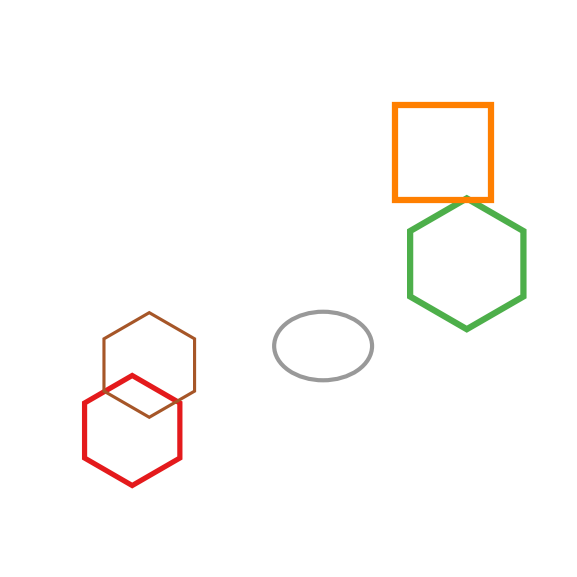[{"shape": "hexagon", "thickness": 2.5, "radius": 0.48, "center": [0.229, 0.254]}, {"shape": "hexagon", "thickness": 3, "radius": 0.57, "center": [0.808, 0.542]}, {"shape": "square", "thickness": 3, "radius": 0.41, "center": [0.767, 0.735]}, {"shape": "hexagon", "thickness": 1.5, "radius": 0.45, "center": [0.258, 0.367]}, {"shape": "oval", "thickness": 2, "radius": 0.42, "center": [0.56, 0.4]}]